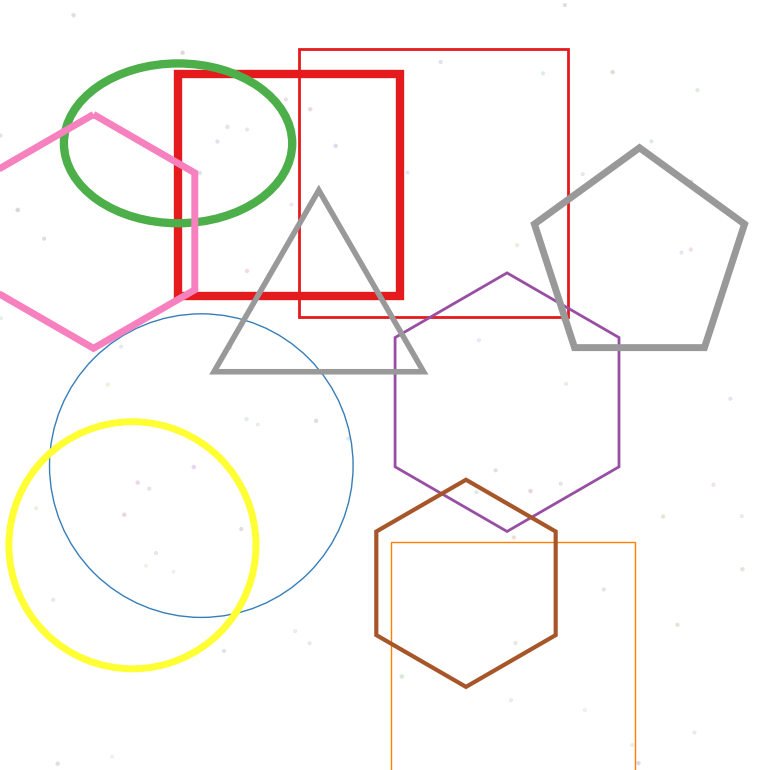[{"shape": "square", "thickness": 3, "radius": 0.72, "center": [0.376, 0.759]}, {"shape": "square", "thickness": 1, "radius": 0.87, "center": [0.563, 0.762]}, {"shape": "circle", "thickness": 0.5, "radius": 0.99, "center": [0.261, 0.395]}, {"shape": "oval", "thickness": 3, "radius": 0.74, "center": [0.231, 0.814]}, {"shape": "hexagon", "thickness": 1, "radius": 0.84, "center": [0.658, 0.478]}, {"shape": "square", "thickness": 0.5, "radius": 0.79, "center": [0.666, 0.138]}, {"shape": "circle", "thickness": 2.5, "radius": 0.8, "center": [0.172, 0.292]}, {"shape": "hexagon", "thickness": 1.5, "radius": 0.67, "center": [0.605, 0.242]}, {"shape": "hexagon", "thickness": 2.5, "radius": 0.76, "center": [0.121, 0.7]}, {"shape": "pentagon", "thickness": 2.5, "radius": 0.72, "center": [0.831, 0.665]}, {"shape": "triangle", "thickness": 2, "radius": 0.79, "center": [0.414, 0.596]}]